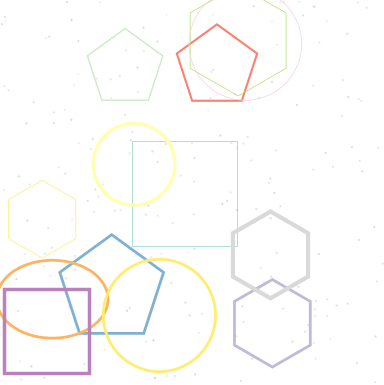[{"shape": "square", "thickness": 0.5, "radius": 0.68, "center": [0.479, 0.497]}, {"shape": "circle", "thickness": 2.5, "radius": 0.53, "center": [0.348, 0.573]}, {"shape": "hexagon", "thickness": 2, "radius": 0.57, "center": [0.708, 0.16]}, {"shape": "pentagon", "thickness": 1.5, "radius": 0.55, "center": [0.564, 0.827]}, {"shape": "pentagon", "thickness": 2, "radius": 0.71, "center": [0.29, 0.249]}, {"shape": "oval", "thickness": 2, "radius": 0.72, "center": [0.136, 0.223]}, {"shape": "hexagon", "thickness": 0.5, "radius": 0.72, "center": [0.618, 0.894]}, {"shape": "circle", "thickness": 0.5, "radius": 0.73, "center": [0.637, 0.886]}, {"shape": "hexagon", "thickness": 3, "radius": 0.56, "center": [0.703, 0.338]}, {"shape": "square", "thickness": 2.5, "radius": 0.55, "center": [0.121, 0.141]}, {"shape": "pentagon", "thickness": 1, "radius": 0.51, "center": [0.325, 0.823]}, {"shape": "circle", "thickness": 2, "radius": 0.73, "center": [0.414, 0.181]}, {"shape": "hexagon", "thickness": 0.5, "radius": 0.5, "center": [0.11, 0.431]}]